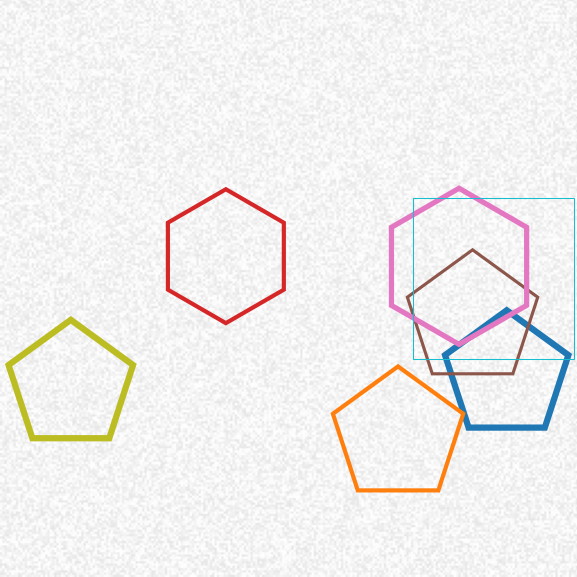[{"shape": "pentagon", "thickness": 3, "radius": 0.56, "center": [0.877, 0.35]}, {"shape": "pentagon", "thickness": 2, "radius": 0.59, "center": [0.689, 0.246]}, {"shape": "hexagon", "thickness": 2, "radius": 0.58, "center": [0.391, 0.556]}, {"shape": "pentagon", "thickness": 1.5, "radius": 0.59, "center": [0.818, 0.448]}, {"shape": "hexagon", "thickness": 2.5, "radius": 0.68, "center": [0.795, 0.538]}, {"shape": "pentagon", "thickness": 3, "radius": 0.57, "center": [0.123, 0.332]}, {"shape": "square", "thickness": 0.5, "radius": 0.7, "center": [0.854, 0.517]}]